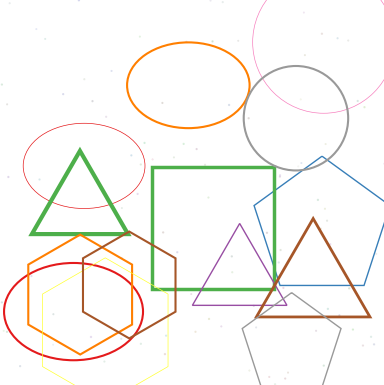[{"shape": "oval", "thickness": 0.5, "radius": 0.79, "center": [0.218, 0.569]}, {"shape": "oval", "thickness": 1.5, "radius": 0.9, "center": [0.191, 0.191]}, {"shape": "pentagon", "thickness": 1, "radius": 0.93, "center": [0.836, 0.409]}, {"shape": "triangle", "thickness": 3, "radius": 0.72, "center": [0.208, 0.464]}, {"shape": "square", "thickness": 2.5, "radius": 0.79, "center": [0.552, 0.408]}, {"shape": "triangle", "thickness": 1, "radius": 0.71, "center": [0.623, 0.278]}, {"shape": "hexagon", "thickness": 1.5, "radius": 0.78, "center": [0.208, 0.235]}, {"shape": "oval", "thickness": 1.5, "radius": 0.8, "center": [0.489, 0.779]}, {"shape": "hexagon", "thickness": 0.5, "radius": 0.94, "center": [0.273, 0.142]}, {"shape": "triangle", "thickness": 2, "radius": 0.85, "center": [0.813, 0.262]}, {"shape": "hexagon", "thickness": 1.5, "radius": 0.69, "center": [0.336, 0.26]}, {"shape": "circle", "thickness": 0.5, "radius": 0.92, "center": [0.841, 0.89]}, {"shape": "pentagon", "thickness": 1, "radius": 0.67, "center": [0.757, 0.105]}, {"shape": "circle", "thickness": 1.5, "radius": 0.68, "center": [0.769, 0.693]}]